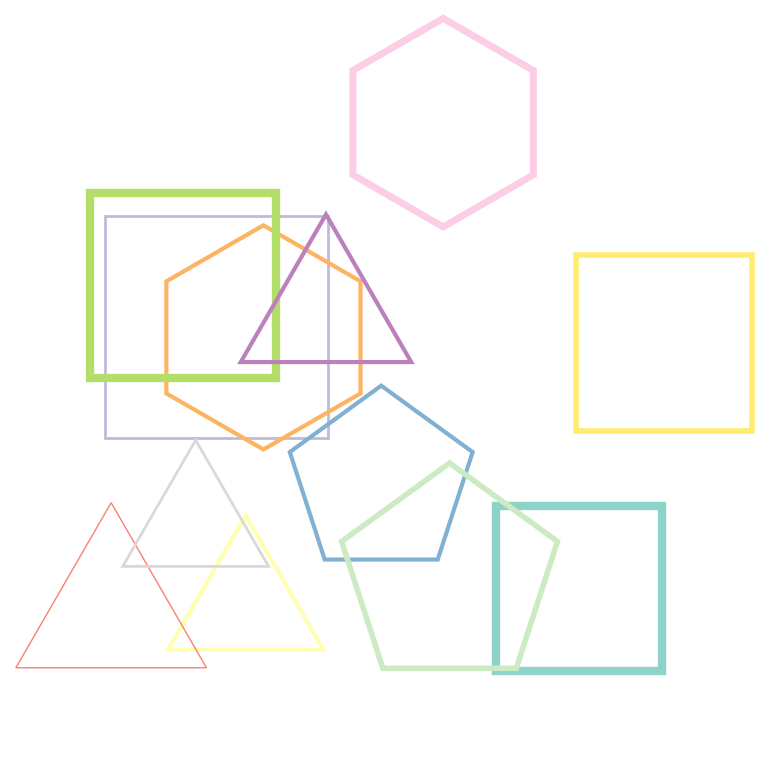[{"shape": "square", "thickness": 3, "radius": 0.54, "center": [0.752, 0.235]}, {"shape": "triangle", "thickness": 1.5, "radius": 0.58, "center": [0.319, 0.214]}, {"shape": "square", "thickness": 1, "radius": 0.72, "center": [0.281, 0.575]}, {"shape": "triangle", "thickness": 0.5, "radius": 0.71, "center": [0.144, 0.204]}, {"shape": "pentagon", "thickness": 1.5, "radius": 0.62, "center": [0.495, 0.374]}, {"shape": "hexagon", "thickness": 1.5, "radius": 0.73, "center": [0.342, 0.562]}, {"shape": "square", "thickness": 3, "radius": 0.6, "center": [0.237, 0.629]}, {"shape": "hexagon", "thickness": 2.5, "radius": 0.68, "center": [0.576, 0.841]}, {"shape": "triangle", "thickness": 1, "radius": 0.55, "center": [0.254, 0.319]}, {"shape": "triangle", "thickness": 1.5, "radius": 0.64, "center": [0.423, 0.594]}, {"shape": "pentagon", "thickness": 2, "radius": 0.74, "center": [0.584, 0.251]}, {"shape": "square", "thickness": 2, "radius": 0.57, "center": [0.862, 0.555]}]